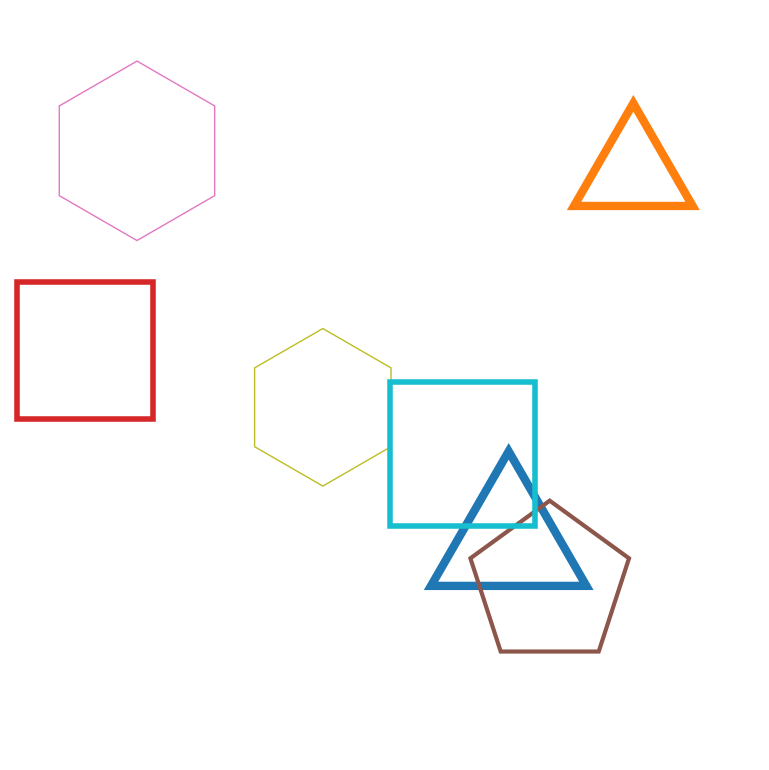[{"shape": "triangle", "thickness": 3, "radius": 0.58, "center": [0.661, 0.297]}, {"shape": "triangle", "thickness": 3, "radius": 0.44, "center": [0.822, 0.777]}, {"shape": "square", "thickness": 2, "radius": 0.44, "center": [0.11, 0.545]}, {"shape": "pentagon", "thickness": 1.5, "radius": 0.54, "center": [0.714, 0.241]}, {"shape": "hexagon", "thickness": 0.5, "radius": 0.58, "center": [0.178, 0.804]}, {"shape": "hexagon", "thickness": 0.5, "radius": 0.51, "center": [0.419, 0.471]}, {"shape": "square", "thickness": 2, "radius": 0.47, "center": [0.6, 0.41]}]